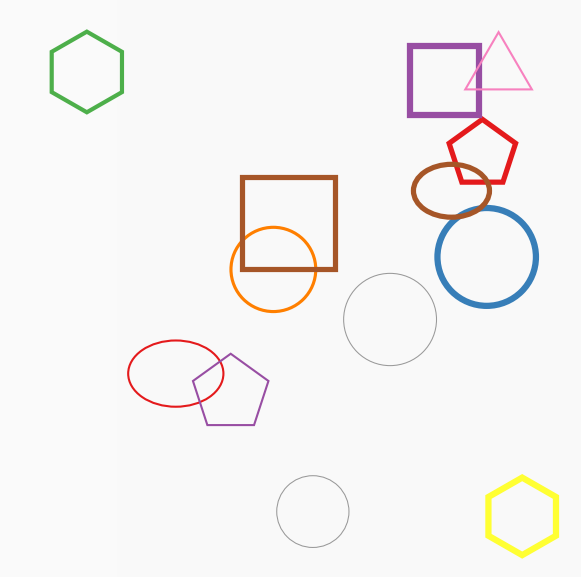[{"shape": "pentagon", "thickness": 2.5, "radius": 0.3, "center": [0.83, 0.732]}, {"shape": "oval", "thickness": 1, "radius": 0.41, "center": [0.302, 0.352]}, {"shape": "circle", "thickness": 3, "radius": 0.42, "center": [0.837, 0.554]}, {"shape": "hexagon", "thickness": 2, "radius": 0.35, "center": [0.149, 0.875]}, {"shape": "square", "thickness": 3, "radius": 0.3, "center": [0.765, 0.86]}, {"shape": "pentagon", "thickness": 1, "radius": 0.34, "center": [0.397, 0.318]}, {"shape": "circle", "thickness": 1.5, "radius": 0.36, "center": [0.47, 0.533]}, {"shape": "hexagon", "thickness": 3, "radius": 0.34, "center": [0.898, 0.105]}, {"shape": "square", "thickness": 2.5, "radius": 0.4, "center": [0.496, 0.612]}, {"shape": "oval", "thickness": 2.5, "radius": 0.33, "center": [0.777, 0.669]}, {"shape": "triangle", "thickness": 1, "radius": 0.33, "center": [0.858, 0.877]}, {"shape": "circle", "thickness": 0.5, "radius": 0.4, "center": [0.671, 0.446]}, {"shape": "circle", "thickness": 0.5, "radius": 0.31, "center": [0.538, 0.113]}]